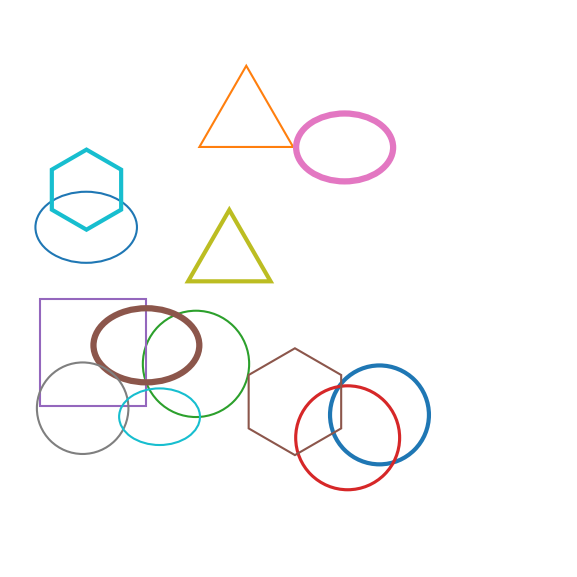[{"shape": "oval", "thickness": 1, "radius": 0.44, "center": [0.149, 0.606]}, {"shape": "circle", "thickness": 2, "radius": 0.43, "center": [0.657, 0.281]}, {"shape": "triangle", "thickness": 1, "radius": 0.47, "center": [0.426, 0.792]}, {"shape": "circle", "thickness": 1, "radius": 0.46, "center": [0.339, 0.369]}, {"shape": "circle", "thickness": 1.5, "radius": 0.45, "center": [0.602, 0.241]}, {"shape": "square", "thickness": 1, "radius": 0.46, "center": [0.161, 0.388]}, {"shape": "hexagon", "thickness": 1, "radius": 0.46, "center": [0.511, 0.304]}, {"shape": "oval", "thickness": 3, "radius": 0.46, "center": [0.254, 0.401]}, {"shape": "oval", "thickness": 3, "radius": 0.42, "center": [0.597, 0.744]}, {"shape": "circle", "thickness": 1, "radius": 0.4, "center": [0.143, 0.292]}, {"shape": "triangle", "thickness": 2, "radius": 0.41, "center": [0.397, 0.553]}, {"shape": "oval", "thickness": 1, "radius": 0.35, "center": [0.276, 0.278]}, {"shape": "hexagon", "thickness": 2, "radius": 0.35, "center": [0.15, 0.671]}]